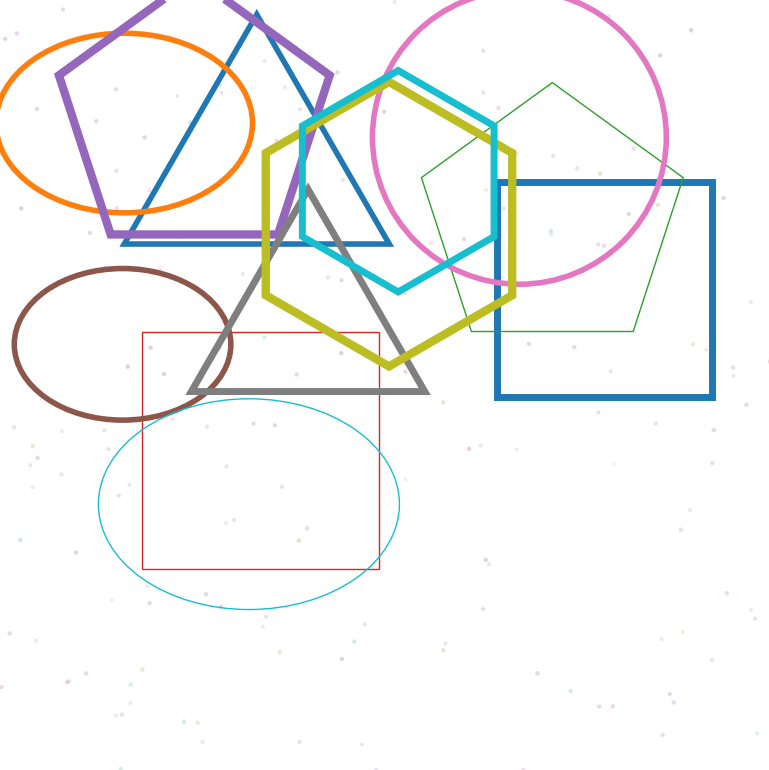[{"shape": "triangle", "thickness": 2, "radius": 0.99, "center": [0.333, 0.782]}, {"shape": "square", "thickness": 2.5, "radius": 0.7, "center": [0.785, 0.623]}, {"shape": "oval", "thickness": 2, "radius": 0.83, "center": [0.161, 0.84]}, {"shape": "pentagon", "thickness": 0.5, "radius": 0.89, "center": [0.717, 0.714]}, {"shape": "square", "thickness": 0.5, "radius": 0.77, "center": [0.338, 0.415]}, {"shape": "pentagon", "thickness": 3, "radius": 0.92, "center": [0.252, 0.845]}, {"shape": "oval", "thickness": 2, "radius": 0.7, "center": [0.159, 0.553]}, {"shape": "circle", "thickness": 2, "radius": 0.95, "center": [0.675, 0.822]}, {"shape": "triangle", "thickness": 2.5, "radius": 0.87, "center": [0.4, 0.579]}, {"shape": "hexagon", "thickness": 3, "radius": 0.92, "center": [0.505, 0.709]}, {"shape": "hexagon", "thickness": 2.5, "radius": 0.72, "center": [0.517, 0.765]}, {"shape": "oval", "thickness": 0.5, "radius": 0.98, "center": [0.323, 0.345]}]